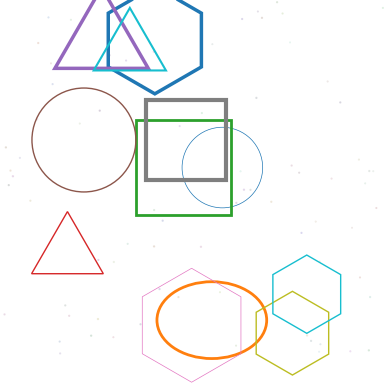[{"shape": "hexagon", "thickness": 2.5, "radius": 0.7, "center": [0.402, 0.896]}, {"shape": "circle", "thickness": 0.5, "radius": 0.52, "center": [0.578, 0.565]}, {"shape": "oval", "thickness": 2, "radius": 0.71, "center": [0.55, 0.168]}, {"shape": "square", "thickness": 2, "radius": 0.61, "center": [0.476, 0.564]}, {"shape": "triangle", "thickness": 1, "radius": 0.54, "center": [0.175, 0.343]}, {"shape": "triangle", "thickness": 2.5, "radius": 0.7, "center": [0.264, 0.892]}, {"shape": "circle", "thickness": 1, "radius": 0.67, "center": [0.218, 0.636]}, {"shape": "hexagon", "thickness": 0.5, "radius": 0.74, "center": [0.498, 0.155]}, {"shape": "square", "thickness": 3, "radius": 0.52, "center": [0.484, 0.636]}, {"shape": "hexagon", "thickness": 1, "radius": 0.54, "center": [0.76, 0.135]}, {"shape": "hexagon", "thickness": 1, "radius": 0.51, "center": [0.797, 0.236]}, {"shape": "triangle", "thickness": 1.5, "radius": 0.54, "center": [0.337, 0.871]}]